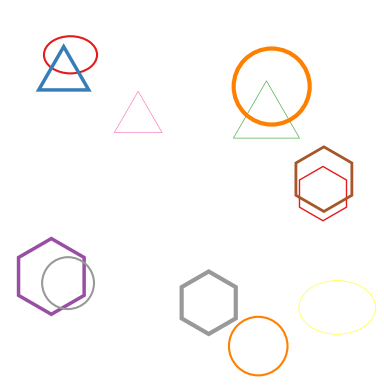[{"shape": "hexagon", "thickness": 1, "radius": 0.35, "center": [0.839, 0.497]}, {"shape": "oval", "thickness": 1.5, "radius": 0.34, "center": [0.183, 0.858]}, {"shape": "triangle", "thickness": 2.5, "radius": 0.37, "center": [0.165, 0.804]}, {"shape": "triangle", "thickness": 0.5, "radius": 0.5, "center": [0.692, 0.691]}, {"shape": "hexagon", "thickness": 2.5, "radius": 0.49, "center": [0.133, 0.282]}, {"shape": "circle", "thickness": 3, "radius": 0.49, "center": [0.706, 0.775]}, {"shape": "circle", "thickness": 1.5, "radius": 0.38, "center": [0.671, 0.101]}, {"shape": "oval", "thickness": 0.5, "radius": 0.5, "center": [0.876, 0.201]}, {"shape": "hexagon", "thickness": 2, "radius": 0.42, "center": [0.841, 0.535]}, {"shape": "triangle", "thickness": 0.5, "radius": 0.36, "center": [0.359, 0.691]}, {"shape": "hexagon", "thickness": 3, "radius": 0.41, "center": [0.542, 0.214]}, {"shape": "circle", "thickness": 1.5, "radius": 0.34, "center": [0.177, 0.265]}]